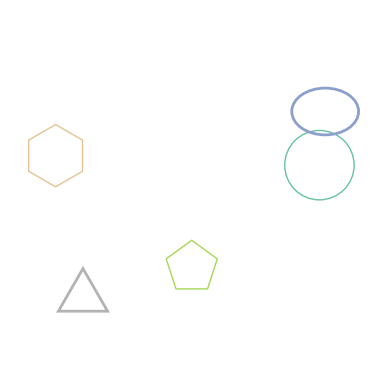[{"shape": "circle", "thickness": 1, "radius": 0.45, "center": [0.83, 0.571]}, {"shape": "oval", "thickness": 2, "radius": 0.43, "center": [0.845, 0.71]}, {"shape": "pentagon", "thickness": 1, "radius": 0.35, "center": [0.498, 0.306]}, {"shape": "hexagon", "thickness": 1, "radius": 0.4, "center": [0.144, 0.596]}, {"shape": "triangle", "thickness": 2, "radius": 0.37, "center": [0.216, 0.229]}]